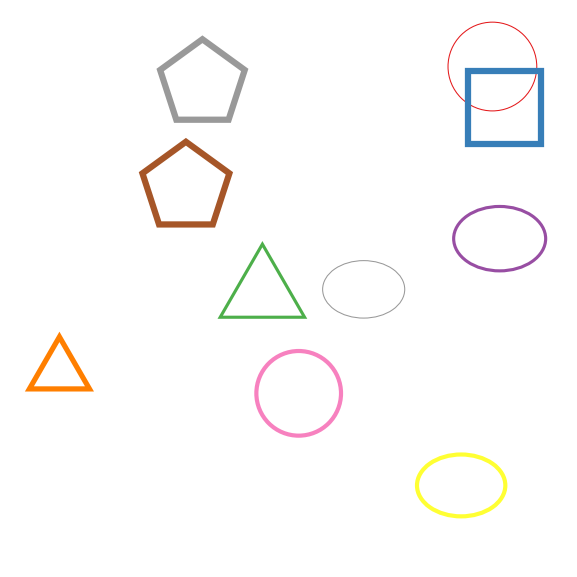[{"shape": "circle", "thickness": 0.5, "radius": 0.38, "center": [0.853, 0.884]}, {"shape": "square", "thickness": 3, "radius": 0.31, "center": [0.874, 0.813]}, {"shape": "triangle", "thickness": 1.5, "radius": 0.42, "center": [0.454, 0.492]}, {"shape": "oval", "thickness": 1.5, "radius": 0.4, "center": [0.865, 0.586]}, {"shape": "triangle", "thickness": 2.5, "radius": 0.3, "center": [0.103, 0.356]}, {"shape": "oval", "thickness": 2, "radius": 0.38, "center": [0.799, 0.159]}, {"shape": "pentagon", "thickness": 3, "radius": 0.4, "center": [0.322, 0.675]}, {"shape": "circle", "thickness": 2, "radius": 0.37, "center": [0.517, 0.318]}, {"shape": "pentagon", "thickness": 3, "radius": 0.39, "center": [0.351, 0.854]}, {"shape": "oval", "thickness": 0.5, "radius": 0.36, "center": [0.63, 0.498]}]